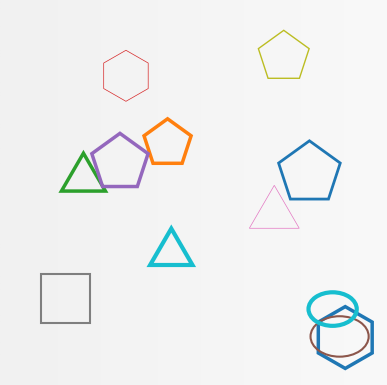[{"shape": "hexagon", "thickness": 2.5, "radius": 0.4, "center": [0.891, 0.123]}, {"shape": "pentagon", "thickness": 2, "radius": 0.42, "center": [0.799, 0.551]}, {"shape": "pentagon", "thickness": 2.5, "radius": 0.32, "center": [0.432, 0.628]}, {"shape": "triangle", "thickness": 2.5, "radius": 0.33, "center": [0.215, 0.536]}, {"shape": "hexagon", "thickness": 0.5, "radius": 0.33, "center": [0.325, 0.803]}, {"shape": "pentagon", "thickness": 2.5, "radius": 0.38, "center": [0.31, 0.577]}, {"shape": "oval", "thickness": 1.5, "radius": 0.38, "center": [0.876, 0.126]}, {"shape": "triangle", "thickness": 0.5, "radius": 0.37, "center": [0.708, 0.444]}, {"shape": "square", "thickness": 1.5, "radius": 0.32, "center": [0.169, 0.224]}, {"shape": "pentagon", "thickness": 1, "radius": 0.34, "center": [0.732, 0.852]}, {"shape": "oval", "thickness": 3, "radius": 0.31, "center": [0.858, 0.197]}, {"shape": "triangle", "thickness": 3, "radius": 0.32, "center": [0.442, 0.343]}]